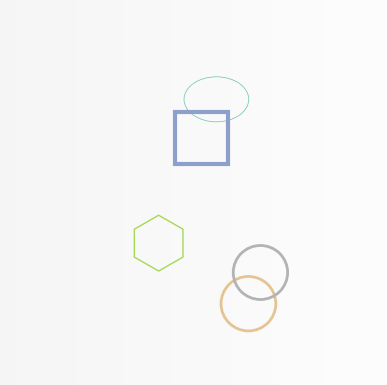[{"shape": "oval", "thickness": 0.5, "radius": 0.42, "center": [0.558, 0.742]}, {"shape": "square", "thickness": 3, "radius": 0.34, "center": [0.52, 0.642]}, {"shape": "hexagon", "thickness": 1, "radius": 0.36, "center": [0.409, 0.368]}, {"shape": "circle", "thickness": 2, "radius": 0.35, "center": [0.641, 0.211]}, {"shape": "circle", "thickness": 2, "radius": 0.35, "center": [0.672, 0.292]}]